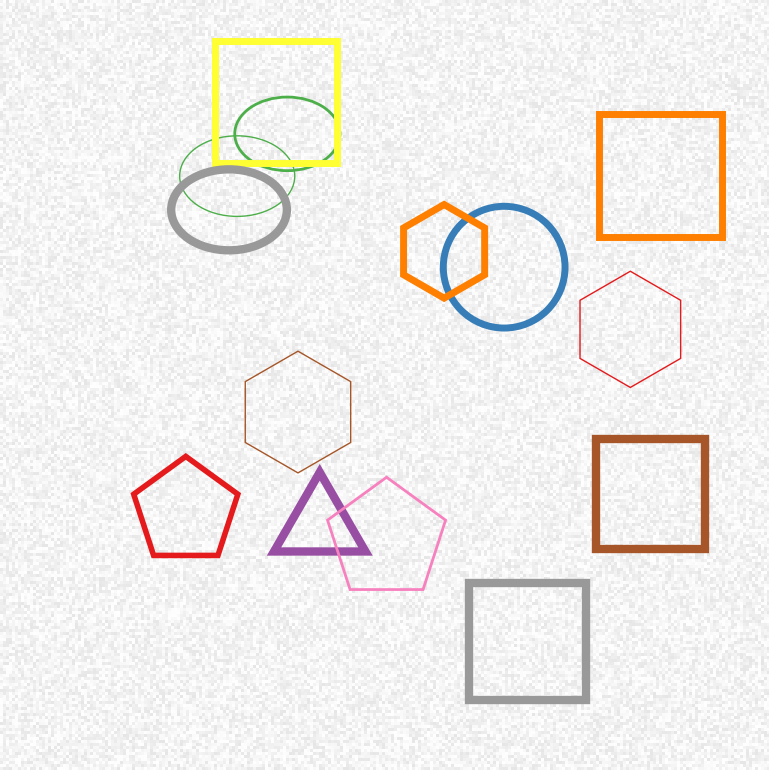[{"shape": "hexagon", "thickness": 0.5, "radius": 0.38, "center": [0.819, 0.572]}, {"shape": "pentagon", "thickness": 2, "radius": 0.36, "center": [0.241, 0.336]}, {"shape": "circle", "thickness": 2.5, "radius": 0.4, "center": [0.655, 0.653]}, {"shape": "oval", "thickness": 1, "radius": 0.34, "center": [0.373, 0.826]}, {"shape": "oval", "thickness": 0.5, "radius": 0.37, "center": [0.308, 0.771]}, {"shape": "triangle", "thickness": 3, "radius": 0.34, "center": [0.415, 0.318]}, {"shape": "square", "thickness": 2.5, "radius": 0.4, "center": [0.858, 0.772]}, {"shape": "hexagon", "thickness": 2.5, "radius": 0.3, "center": [0.577, 0.674]}, {"shape": "square", "thickness": 2.5, "radius": 0.4, "center": [0.359, 0.868]}, {"shape": "hexagon", "thickness": 0.5, "radius": 0.4, "center": [0.387, 0.465]}, {"shape": "square", "thickness": 3, "radius": 0.36, "center": [0.845, 0.358]}, {"shape": "pentagon", "thickness": 1, "radius": 0.4, "center": [0.502, 0.3]}, {"shape": "oval", "thickness": 3, "radius": 0.38, "center": [0.297, 0.727]}, {"shape": "square", "thickness": 3, "radius": 0.38, "center": [0.685, 0.167]}]